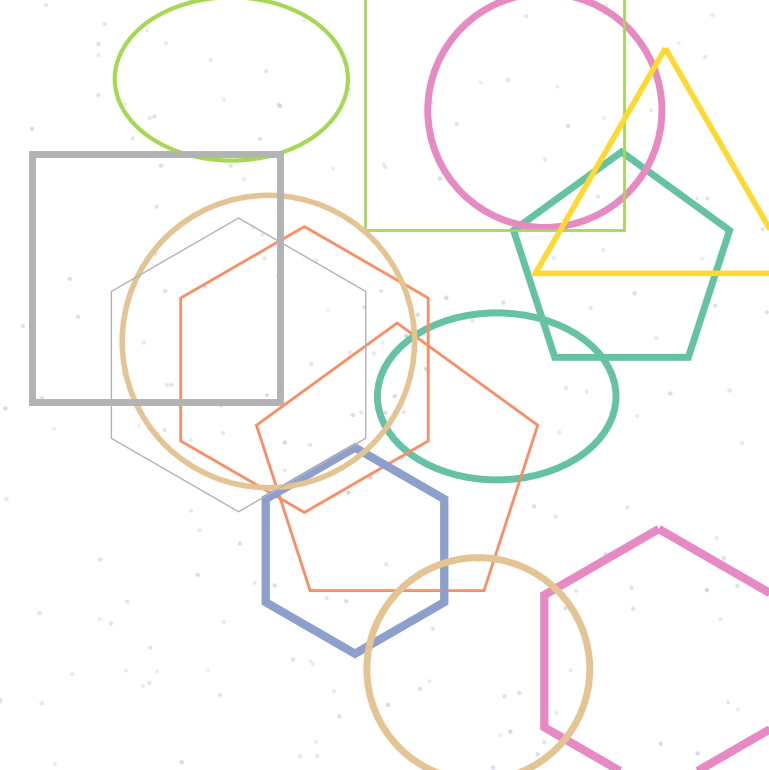[{"shape": "pentagon", "thickness": 2.5, "radius": 0.74, "center": [0.807, 0.655]}, {"shape": "oval", "thickness": 2.5, "radius": 0.77, "center": [0.645, 0.485]}, {"shape": "hexagon", "thickness": 1, "radius": 0.93, "center": [0.395, 0.52]}, {"shape": "pentagon", "thickness": 1, "radius": 0.96, "center": [0.516, 0.388]}, {"shape": "hexagon", "thickness": 3, "radius": 0.67, "center": [0.461, 0.285]}, {"shape": "hexagon", "thickness": 3, "radius": 0.86, "center": [0.856, 0.141]}, {"shape": "circle", "thickness": 2.5, "radius": 0.76, "center": [0.708, 0.857]}, {"shape": "oval", "thickness": 1.5, "radius": 0.76, "center": [0.3, 0.897]}, {"shape": "square", "thickness": 1, "radius": 0.84, "center": [0.642, 0.869]}, {"shape": "triangle", "thickness": 2, "radius": 0.97, "center": [0.864, 0.742]}, {"shape": "circle", "thickness": 2.5, "radius": 0.72, "center": [0.621, 0.131]}, {"shape": "circle", "thickness": 2, "radius": 0.95, "center": [0.349, 0.557]}, {"shape": "square", "thickness": 2.5, "radius": 0.81, "center": [0.202, 0.639]}, {"shape": "hexagon", "thickness": 0.5, "radius": 0.95, "center": [0.31, 0.526]}]